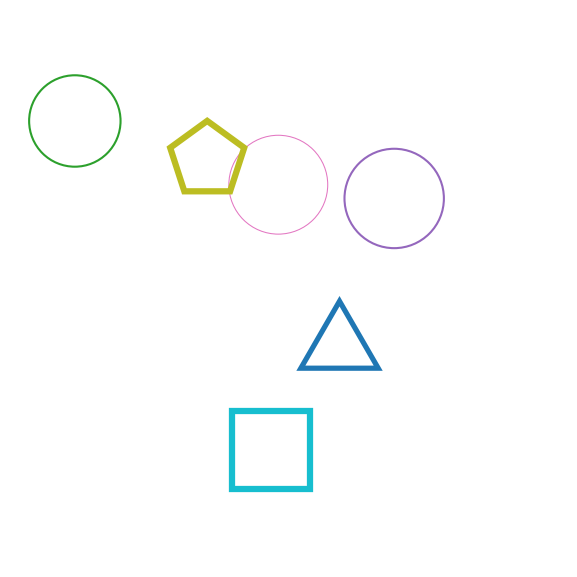[{"shape": "triangle", "thickness": 2.5, "radius": 0.39, "center": [0.588, 0.4]}, {"shape": "circle", "thickness": 1, "radius": 0.4, "center": [0.13, 0.79]}, {"shape": "circle", "thickness": 1, "radius": 0.43, "center": [0.683, 0.655]}, {"shape": "circle", "thickness": 0.5, "radius": 0.43, "center": [0.482, 0.679]}, {"shape": "pentagon", "thickness": 3, "radius": 0.34, "center": [0.359, 0.722]}, {"shape": "square", "thickness": 3, "radius": 0.34, "center": [0.469, 0.22]}]